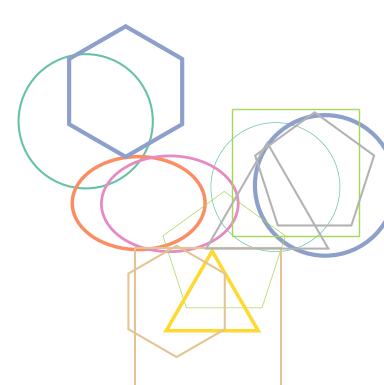[{"shape": "circle", "thickness": 1.5, "radius": 0.87, "center": [0.223, 0.685]}, {"shape": "circle", "thickness": 0.5, "radius": 0.84, "center": [0.715, 0.514]}, {"shape": "oval", "thickness": 2.5, "radius": 0.86, "center": [0.36, 0.472]}, {"shape": "hexagon", "thickness": 3, "radius": 0.85, "center": [0.326, 0.762]}, {"shape": "circle", "thickness": 3, "radius": 0.91, "center": [0.845, 0.518]}, {"shape": "oval", "thickness": 2, "radius": 0.89, "center": [0.441, 0.471]}, {"shape": "pentagon", "thickness": 0.5, "radius": 0.84, "center": [0.582, 0.336]}, {"shape": "square", "thickness": 1, "radius": 0.83, "center": [0.767, 0.553]}, {"shape": "triangle", "thickness": 2.5, "radius": 0.69, "center": [0.551, 0.21]}, {"shape": "square", "thickness": 1.5, "radius": 0.95, "center": [0.541, 0.168]}, {"shape": "hexagon", "thickness": 1.5, "radius": 0.72, "center": [0.459, 0.217]}, {"shape": "pentagon", "thickness": 1.5, "radius": 0.81, "center": [0.817, 0.546]}, {"shape": "triangle", "thickness": 1.5, "radius": 0.91, "center": [0.694, 0.446]}]